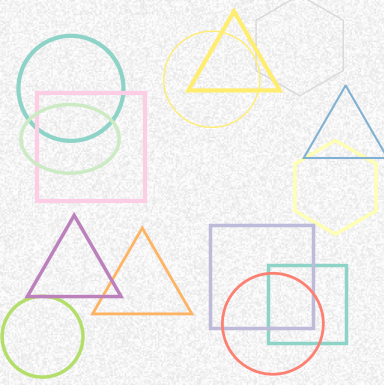[{"shape": "square", "thickness": 2.5, "radius": 0.51, "center": [0.797, 0.21]}, {"shape": "circle", "thickness": 3, "radius": 0.68, "center": [0.184, 0.77]}, {"shape": "hexagon", "thickness": 2.5, "radius": 0.61, "center": [0.871, 0.513]}, {"shape": "square", "thickness": 2.5, "radius": 0.67, "center": [0.679, 0.281]}, {"shape": "circle", "thickness": 2, "radius": 0.66, "center": [0.709, 0.159]}, {"shape": "triangle", "thickness": 1.5, "radius": 0.63, "center": [0.898, 0.652]}, {"shape": "triangle", "thickness": 2, "radius": 0.74, "center": [0.369, 0.259]}, {"shape": "circle", "thickness": 2.5, "radius": 0.52, "center": [0.111, 0.126]}, {"shape": "square", "thickness": 3, "radius": 0.7, "center": [0.237, 0.619]}, {"shape": "hexagon", "thickness": 1, "radius": 0.65, "center": [0.778, 0.882]}, {"shape": "triangle", "thickness": 2.5, "radius": 0.7, "center": [0.193, 0.3]}, {"shape": "oval", "thickness": 2.5, "radius": 0.64, "center": [0.182, 0.639]}, {"shape": "circle", "thickness": 1, "radius": 0.62, "center": [0.55, 0.794]}, {"shape": "triangle", "thickness": 3, "radius": 0.69, "center": [0.608, 0.834]}]